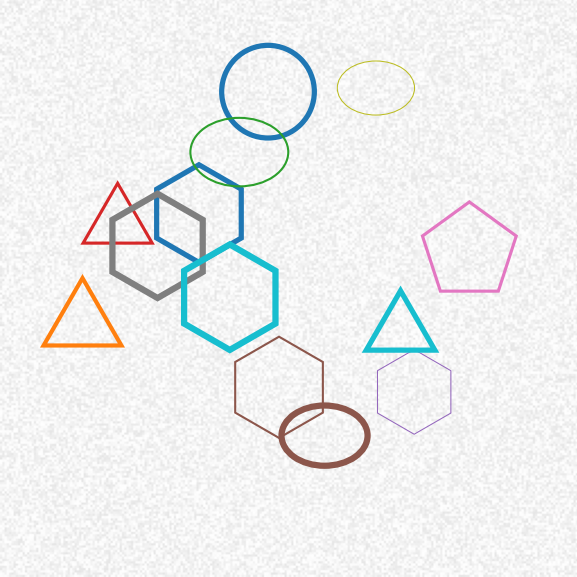[{"shape": "hexagon", "thickness": 2.5, "radius": 0.42, "center": [0.345, 0.629]}, {"shape": "circle", "thickness": 2.5, "radius": 0.4, "center": [0.464, 0.84]}, {"shape": "triangle", "thickness": 2, "radius": 0.39, "center": [0.143, 0.44]}, {"shape": "oval", "thickness": 1, "radius": 0.42, "center": [0.414, 0.736]}, {"shape": "triangle", "thickness": 1.5, "radius": 0.35, "center": [0.204, 0.613]}, {"shape": "hexagon", "thickness": 0.5, "radius": 0.37, "center": [0.717, 0.321]}, {"shape": "oval", "thickness": 3, "radius": 0.37, "center": [0.562, 0.245]}, {"shape": "hexagon", "thickness": 1, "radius": 0.44, "center": [0.483, 0.328]}, {"shape": "pentagon", "thickness": 1.5, "radius": 0.43, "center": [0.813, 0.564]}, {"shape": "hexagon", "thickness": 3, "radius": 0.45, "center": [0.273, 0.573]}, {"shape": "oval", "thickness": 0.5, "radius": 0.33, "center": [0.651, 0.847]}, {"shape": "hexagon", "thickness": 3, "radius": 0.46, "center": [0.398, 0.485]}, {"shape": "triangle", "thickness": 2.5, "radius": 0.34, "center": [0.694, 0.427]}]